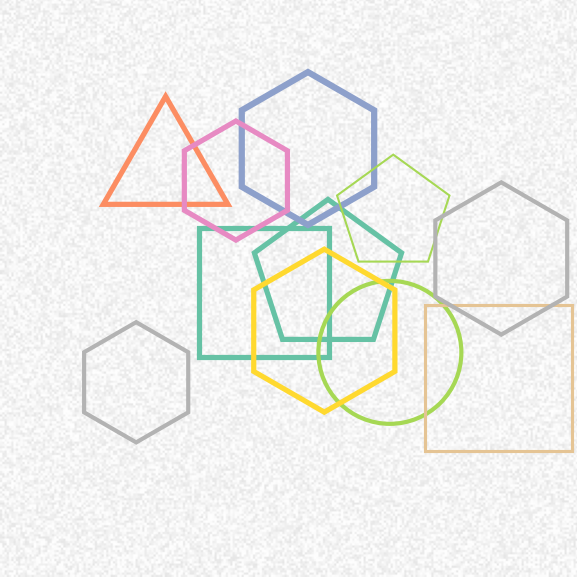[{"shape": "square", "thickness": 2.5, "radius": 0.56, "center": [0.458, 0.493]}, {"shape": "pentagon", "thickness": 2.5, "radius": 0.67, "center": [0.568, 0.52]}, {"shape": "triangle", "thickness": 2.5, "radius": 0.62, "center": [0.287, 0.708]}, {"shape": "hexagon", "thickness": 3, "radius": 0.66, "center": [0.533, 0.742]}, {"shape": "hexagon", "thickness": 2.5, "radius": 0.52, "center": [0.408, 0.687]}, {"shape": "circle", "thickness": 2, "radius": 0.62, "center": [0.675, 0.389]}, {"shape": "pentagon", "thickness": 1, "radius": 0.51, "center": [0.681, 0.629]}, {"shape": "hexagon", "thickness": 2.5, "radius": 0.71, "center": [0.562, 0.427]}, {"shape": "square", "thickness": 1.5, "radius": 0.63, "center": [0.863, 0.345]}, {"shape": "hexagon", "thickness": 2, "radius": 0.66, "center": [0.868, 0.552]}, {"shape": "hexagon", "thickness": 2, "radius": 0.52, "center": [0.236, 0.337]}]